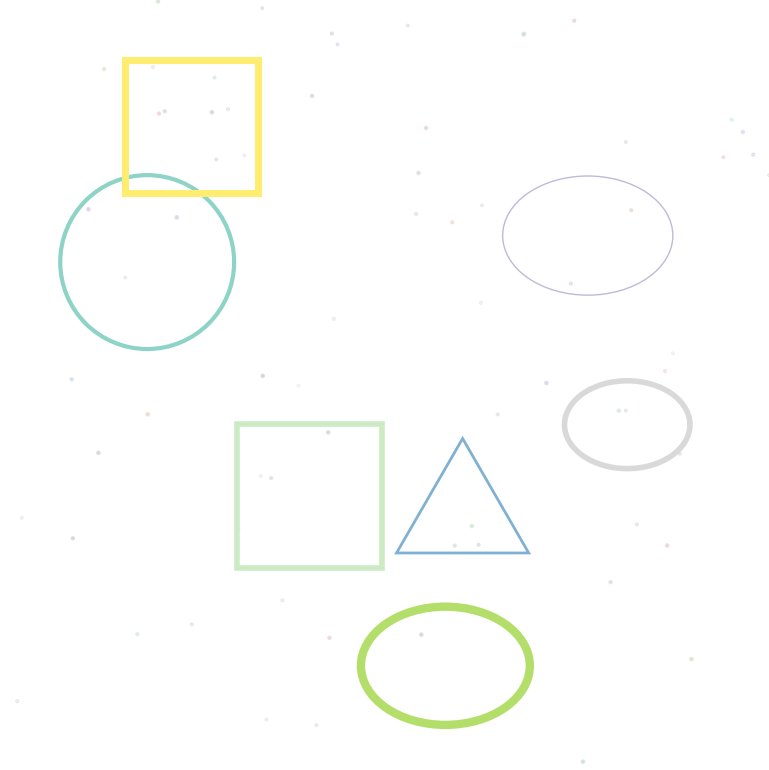[{"shape": "circle", "thickness": 1.5, "radius": 0.56, "center": [0.191, 0.66]}, {"shape": "oval", "thickness": 0.5, "radius": 0.55, "center": [0.763, 0.694]}, {"shape": "triangle", "thickness": 1, "radius": 0.5, "center": [0.601, 0.331]}, {"shape": "oval", "thickness": 3, "radius": 0.55, "center": [0.578, 0.135]}, {"shape": "oval", "thickness": 2, "radius": 0.41, "center": [0.815, 0.448]}, {"shape": "square", "thickness": 2, "radius": 0.47, "center": [0.402, 0.356]}, {"shape": "square", "thickness": 2.5, "radius": 0.43, "center": [0.249, 0.836]}]